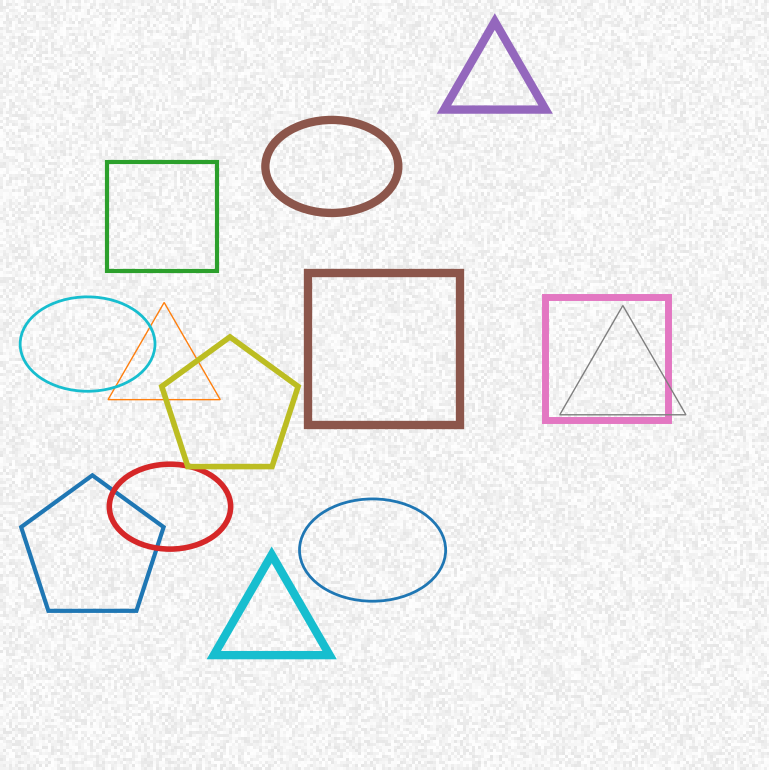[{"shape": "oval", "thickness": 1, "radius": 0.47, "center": [0.484, 0.286]}, {"shape": "pentagon", "thickness": 1.5, "radius": 0.49, "center": [0.12, 0.285]}, {"shape": "triangle", "thickness": 0.5, "radius": 0.42, "center": [0.213, 0.523]}, {"shape": "square", "thickness": 1.5, "radius": 0.36, "center": [0.21, 0.719]}, {"shape": "oval", "thickness": 2, "radius": 0.39, "center": [0.221, 0.342]}, {"shape": "triangle", "thickness": 3, "radius": 0.38, "center": [0.643, 0.896]}, {"shape": "oval", "thickness": 3, "radius": 0.43, "center": [0.431, 0.784]}, {"shape": "square", "thickness": 3, "radius": 0.49, "center": [0.499, 0.546]}, {"shape": "square", "thickness": 2.5, "radius": 0.4, "center": [0.788, 0.534]}, {"shape": "triangle", "thickness": 0.5, "radius": 0.47, "center": [0.809, 0.509]}, {"shape": "pentagon", "thickness": 2, "radius": 0.47, "center": [0.299, 0.469]}, {"shape": "oval", "thickness": 1, "radius": 0.44, "center": [0.114, 0.553]}, {"shape": "triangle", "thickness": 3, "radius": 0.43, "center": [0.353, 0.193]}]